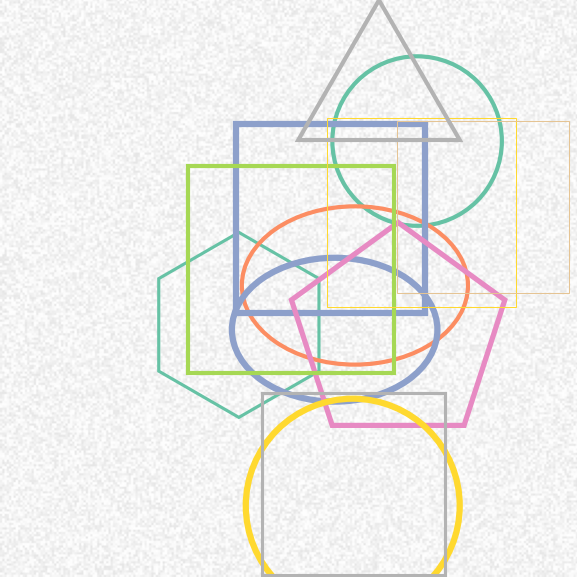[{"shape": "circle", "thickness": 2, "radius": 0.73, "center": [0.722, 0.755]}, {"shape": "hexagon", "thickness": 1.5, "radius": 0.8, "center": [0.414, 0.437]}, {"shape": "oval", "thickness": 2, "radius": 0.98, "center": [0.615, 0.505]}, {"shape": "oval", "thickness": 3, "radius": 0.89, "center": [0.58, 0.428]}, {"shape": "square", "thickness": 3, "radius": 0.82, "center": [0.573, 0.62]}, {"shape": "pentagon", "thickness": 2.5, "radius": 0.97, "center": [0.689, 0.42]}, {"shape": "square", "thickness": 2, "radius": 0.89, "center": [0.504, 0.533]}, {"shape": "square", "thickness": 0.5, "radius": 0.82, "center": [0.729, 0.631]}, {"shape": "circle", "thickness": 3, "radius": 0.93, "center": [0.611, 0.124]}, {"shape": "square", "thickness": 0.5, "radius": 0.74, "center": [0.836, 0.641]}, {"shape": "triangle", "thickness": 2, "radius": 0.81, "center": [0.656, 0.837]}, {"shape": "square", "thickness": 1.5, "radius": 0.79, "center": [0.612, 0.161]}]